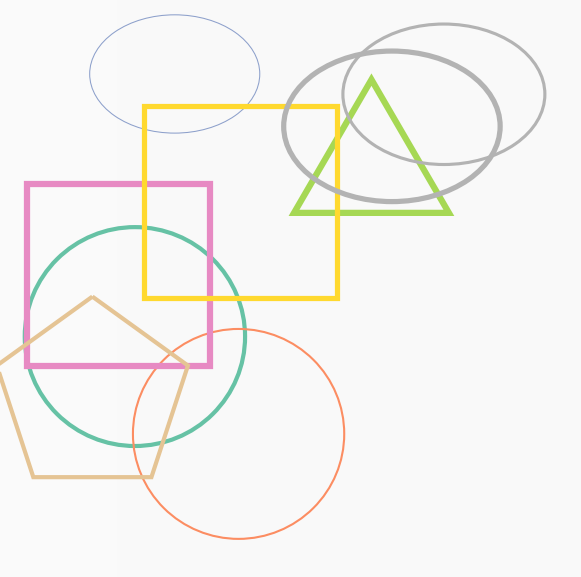[{"shape": "circle", "thickness": 2, "radius": 0.95, "center": [0.232, 0.416]}, {"shape": "circle", "thickness": 1, "radius": 0.91, "center": [0.41, 0.248]}, {"shape": "oval", "thickness": 0.5, "radius": 0.73, "center": [0.301, 0.871]}, {"shape": "square", "thickness": 3, "radius": 0.79, "center": [0.203, 0.522]}, {"shape": "triangle", "thickness": 3, "radius": 0.77, "center": [0.639, 0.707]}, {"shape": "square", "thickness": 2.5, "radius": 0.83, "center": [0.413, 0.649]}, {"shape": "pentagon", "thickness": 2, "radius": 0.86, "center": [0.159, 0.313]}, {"shape": "oval", "thickness": 1.5, "radius": 0.87, "center": [0.764, 0.836]}, {"shape": "oval", "thickness": 2.5, "radius": 0.93, "center": [0.674, 0.78]}]